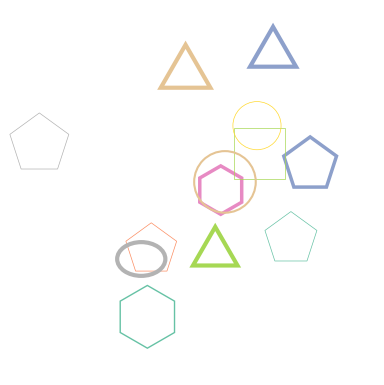[{"shape": "hexagon", "thickness": 1, "radius": 0.41, "center": [0.383, 0.177]}, {"shape": "pentagon", "thickness": 0.5, "radius": 0.35, "center": [0.756, 0.38]}, {"shape": "pentagon", "thickness": 0.5, "radius": 0.35, "center": [0.393, 0.352]}, {"shape": "pentagon", "thickness": 2.5, "radius": 0.36, "center": [0.806, 0.572]}, {"shape": "triangle", "thickness": 3, "radius": 0.34, "center": [0.709, 0.861]}, {"shape": "hexagon", "thickness": 2.5, "radius": 0.31, "center": [0.573, 0.506]}, {"shape": "square", "thickness": 0.5, "radius": 0.33, "center": [0.674, 0.602]}, {"shape": "triangle", "thickness": 3, "radius": 0.33, "center": [0.559, 0.344]}, {"shape": "circle", "thickness": 0.5, "radius": 0.31, "center": [0.667, 0.674]}, {"shape": "triangle", "thickness": 3, "radius": 0.37, "center": [0.482, 0.809]}, {"shape": "circle", "thickness": 1.5, "radius": 0.4, "center": [0.584, 0.528]}, {"shape": "pentagon", "thickness": 0.5, "radius": 0.4, "center": [0.102, 0.626]}, {"shape": "oval", "thickness": 3, "radius": 0.31, "center": [0.367, 0.327]}]